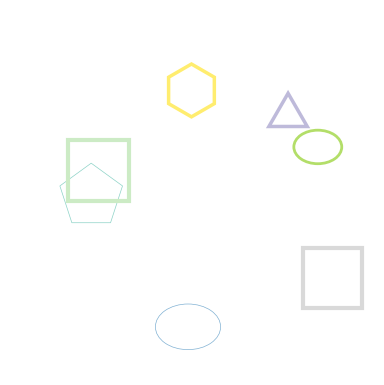[{"shape": "pentagon", "thickness": 0.5, "radius": 0.43, "center": [0.237, 0.491]}, {"shape": "triangle", "thickness": 2.5, "radius": 0.29, "center": [0.748, 0.7]}, {"shape": "oval", "thickness": 0.5, "radius": 0.42, "center": [0.488, 0.151]}, {"shape": "oval", "thickness": 2, "radius": 0.31, "center": [0.825, 0.618]}, {"shape": "square", "thickness": 3, "radius": 0.39, "center": [0.863, 0.279]}, {"shape": "square", "thickness": 3, "radius": 0.4, "center": [0.257, 0.557]}, {"shape": "hexagon", "thickness": 2.5, "radius": 0.34, "center": [0.497, 0.765]}]